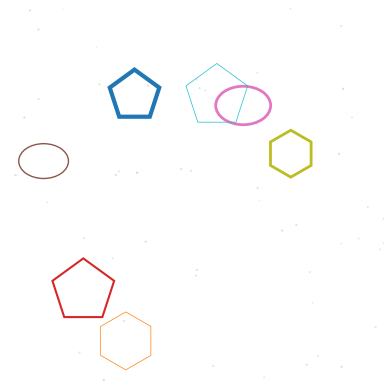[{"shape": "pentagon", "thickness": 3, "radius": 0.34, "center": [0.349, 0.752]}, {"shape": "hexagon", "thickness": 0.5, "radius": 0.38, "center": [0.327, 0.115]}, {"shape": "pentagon", "thickness": 1.5, "radius": 0.42, "center": [0.216, 0.245]}, {"shape": "oval", "thickness": 1, "radius": 0.32, "center": [0.113, 0.582]}, {"shape": "oval", "thickness": 2, "radius": 0.36, "center": [0.632, 0.726]}, {"shape": "hexagon", "thickness": 2, "radius": 0.3, "center": [0.755, 0.601]}, {"shape": "pentagon", "thickness": 0.5, "radius": 0.42, "center": [0.563, 0.751]}]